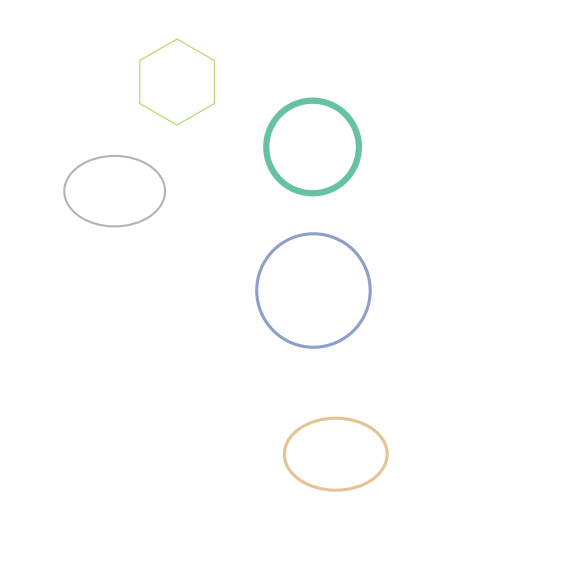[{"shape": "circle", "thickness": 3, "radius": 0.4, "center": [0.541, 0.745]}, {"shape": "circle", "thickness": 1.5, "radius": 0.49, "center": [0.543, 0.496]}, {"shape": "hexagon", "thickness": 0.5, "radius": 0.37, "center": [0.307, 0.857]}, {"shape": "oval", "thickness": 1.5, "radius": 0.45, "center": [0.581, 0.213]}, {"shape": "oval", "thickness": 1, "radius": 0.44, "center": [0.199, 0.668]}]